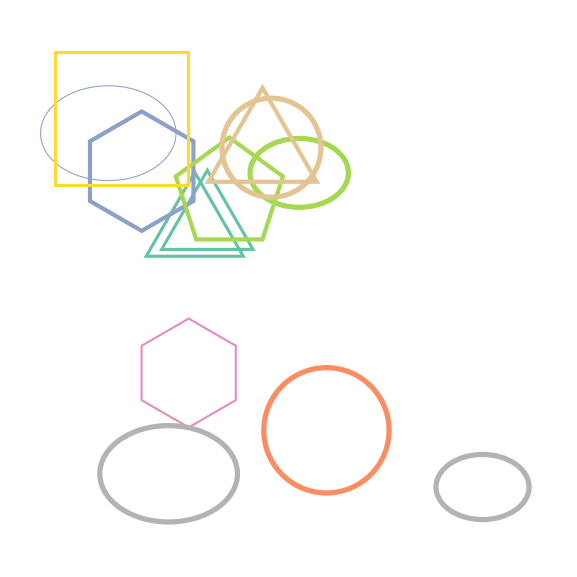[{"shape": "triangle", "thickness": 1.5, "radius": 0.46, "center": [0.359, 0.613]}, {"shape": "triangle", "thickness": 1.5, "radius": 0.49, "center": [0.337, 0.604]}, {"shape": "circle", "thickness": 2.5, "radius": 0.54, "center": [0.565, 0.254]}, {"shape": "oval", "thickness": 0.5, "radius": 0.59, "center": [0.187, 0.769]}, {"shape": "hexagon", "thickness": 2, "radius": 0.52, "center": [0.245, 0.703]}, {"shape": "hexagon", "thickness": 1, "radius": 0.47, "center": [0.327, 0.353]}, {"shape": "pentagon", "thickness": 2, "radius": 0.49, "center": [0.397, 0.663]}, {"shape": "oval", "thickness": 2.5, "radius": 0.43, "center": [0.518, 0.7]}, {"shape": "square", "thickness": 1.5, "radius": 0.58, "center": [0.21, 0.793]}, {"shape": "circle", "thickness": 2.5, "radius": 0.43, "center": [0.47, 0.743]}, {"shape": "triangle", "thickness": 2, "radius": 0.54, "center": [0.455, 0.739]}, {"shape": "oval", "thickness": 2.5, "radius": 0.6, "center": [0.292, 0.179]}, {"shape": "oval", "thickness": 2.5, "radius": 0.4, "center": [0.836, 0.156]}]